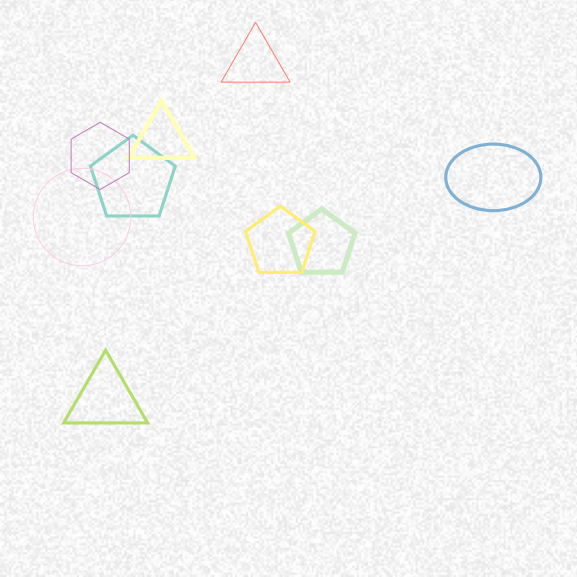[{"shape": "pentagon", "thickness": 1.5, "radius": 0.39, "center": [0.23, 0.688]}, {"shape": "triangle", "thickness": 2, "radius": 0.33, "center": [0.28, 0.759]}, {"shape": "triangle", "thickness": 0.5, "radius": 0.35, "center": [0.443, 0.891]}, {"shape": "oval", "thickness": 1.5, "radius": 0.41, "center": [0.854, 0.692]}, {"shape": "triangle", "thickness": 1.5, "radius": 0.42, "center": [0.183, 0.309]}, {"shape": "circle", "thickness": 0.5, "radius": 0.42, "center": [0.142, 0.623]}, {"shape": "hexagon", "thickness": 0.5, "radius": 0.29, "center": [0.174, 0.729]}, {"shape": "pentagon", "thickness": 2.5, "radius": 0.3, "center": [0.557, 0.577]}, {"shape": "pentagon", "thickness": 1.5, "radius": 0.32, "center": [0.485, 0.579]}]